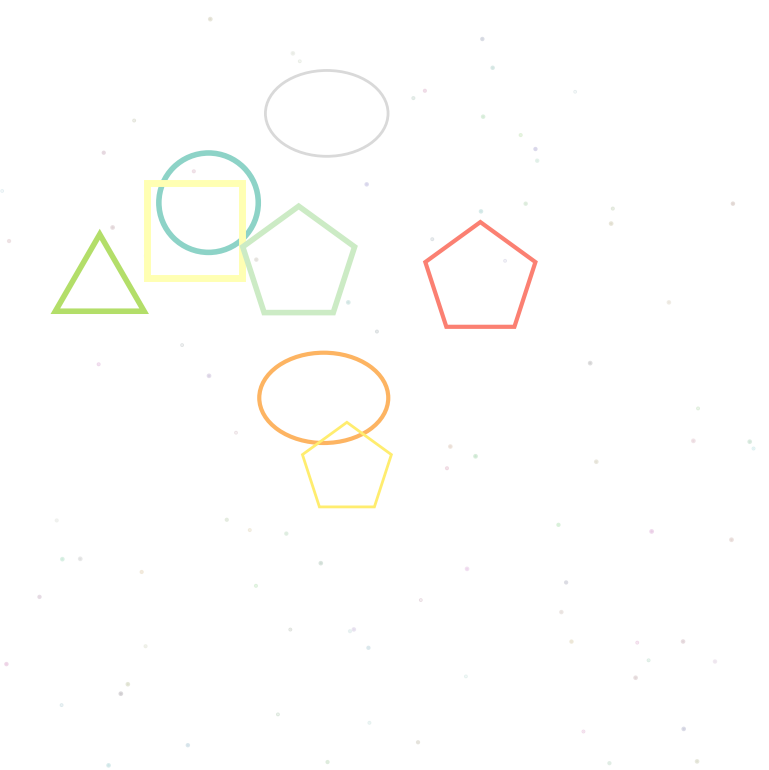[{"shape": "circle", "thickness": 2, "radius": 0.32, "center": [0.271, 0.737]}, {"shape": "square", "thickness": 2.5, "radius": 0.31, "center": [0.253, 0.701]}, {"shape": "pentagon", "thickness": 1.5, "radius": 0.38, "center": [0.624, 0.636]}, {"shape": "oval", "thickness": 1.5, "radius": 0.42, "center": [0.42, 0.483]}, {"shape": "triangle", "thickness": 2, "radius": 0.33, "center": [0.13, 0.629]}, {"shape": "oval", "thickness": 1, "radius": 0.4, "center": [0.424, 0.853]}, {"shape": "pentagon", "thickness": 2, "radius": 0.38, "center": [0.388, 0.656]}, {"shape": "pentagon", "thickness": 1, "radius": 0.3, "center": [0.451, 0.391]}]